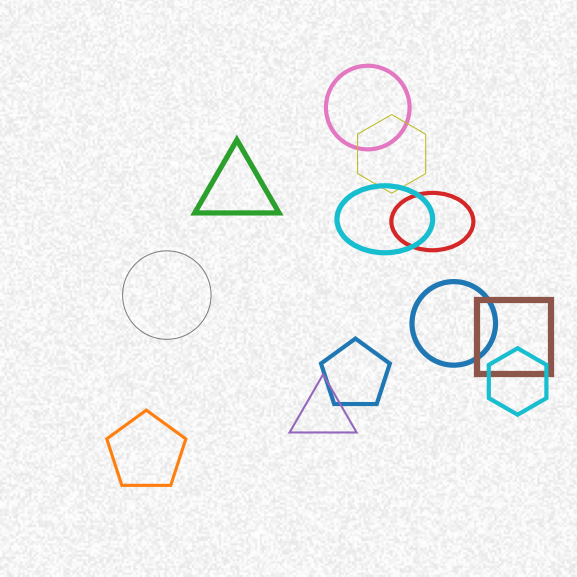[{"shape": "pentagon", "thickness": 2, "radius": 0.31, "center": [0.615, 0.35]}, {"shape": "circle", "thickness": 2.5, "radius": 0.36, "center": [0.786, 0.439]}, {"shape": "pentagon", "thickness": 1.5, "radius": 0.36, "center": [0.253, 0.217]}, {"shape": "triangle", "thickness": 2.5, "radius": 0.42, "center": [0.41, 0.673]}, {"shape": "oval", "thickness": 2, "radius": 0.35, "center": [0.749, 0.615]}, {"shape": "triangle", "thickness": 1, "radius": 0.34, "center": [0.559, 0.284]}, {"shape": "square", "thickness": 3, "radius": 0.32, "center": [0.89, 0.415]}, {"shape": "circle", "thickness": 2, "radius": 0.36, "center": [0.637, 0.813]}, {"shape": "circle", "thickness": 0.5, "radius": 0.38, "center": [0.289, 0.488]}, {"shape": "hexagon", "thickness": 0.5, "radius": 0.34, "center": [0.678, 0.733]}, {"shape": "oval", "thickness": 2.5, "radius": 0.41, "center": [0.666, 0.619]}, {"shape": "hexagon", "thickness": 2, "radius": 0.29, "center": [0.896, 0.339]}]